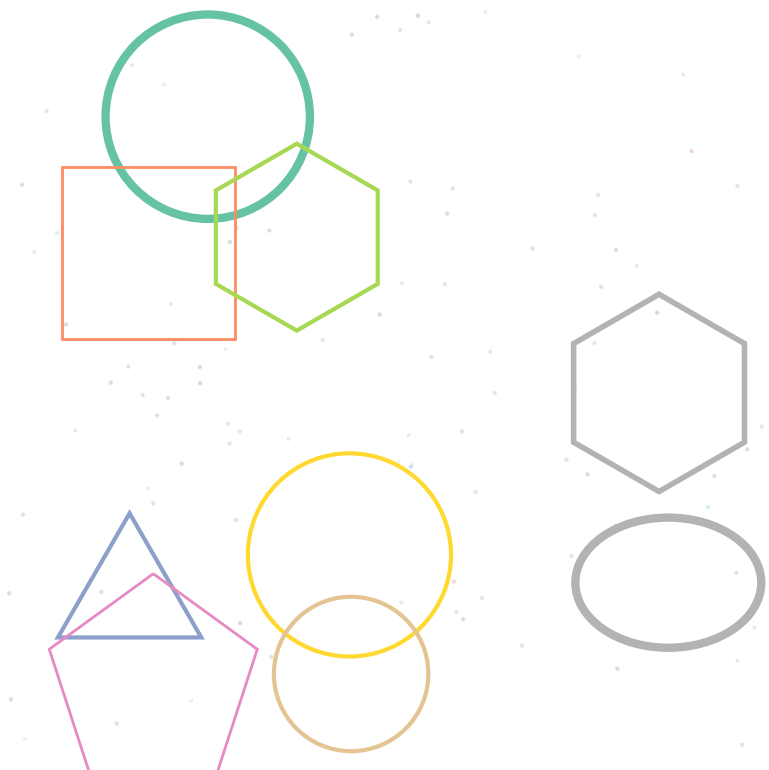[{"shape": "circle", "thickness": 3, "radius": 0.66, "center": [0.27, 0.848]}, {"shape": "square", "thickness": 1, "radius": 0.56, "center": [0.193, 0.671]}, {"shape": "triangle", "thickness": 1.5, "radius": 0.54, "center": [0.168, 0.226]}, {"shape": "pentagon", "thickness": 1, "radius": 0.71, "center": [0.199, 0.113]}, {"shape": "hexagon", "thickness": 1.5, "radius": 0.61, "center": [0.385, 0.692]}, {"shape": "circle", "thickness": 1.5, "radius": 0.66, "center": [0.454, 0.279]}, {"shape": "circle", "thickness": 1.5, "radius": 0.5, "center": [0.456, 0.125]}, {"shape": "oval", "thickness": 3, "radius": 0.6, "center": [0.868, 0.243]}, {"shape": "hexagon", "thickness": 2, "radius": 0.64, "center": [0.856, 0.49]}]